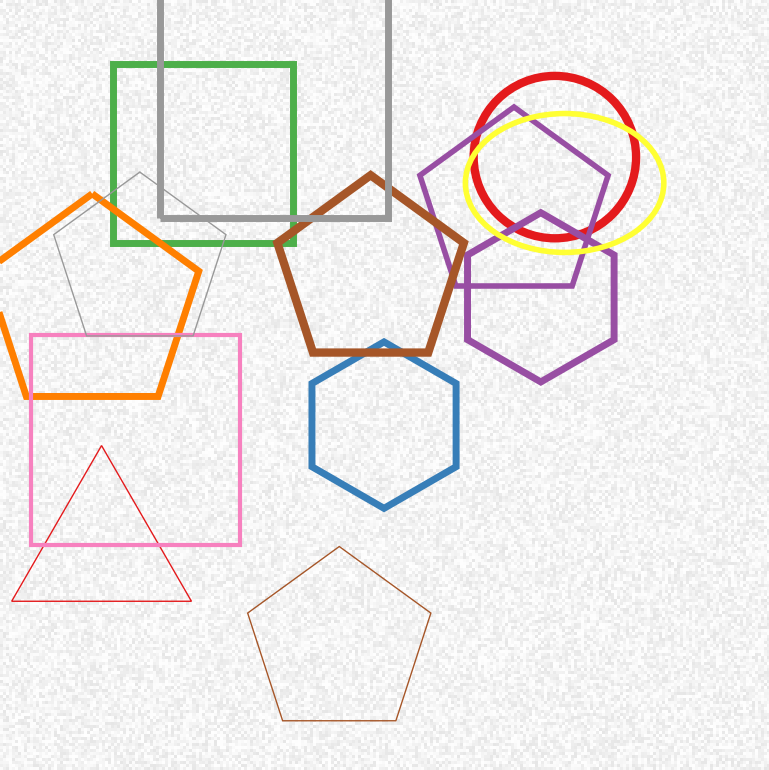[{"shape": "triangle", "thickness": 0.5, "radius": 0.67, "center": [0.132, 0.287]}, {"shape": "circle", "thickness": 3, "radius": 0.53, "center": [0.721, 0.796]}, {"shape": "hexagon", "thickness": 2.5, "radius": 0.54, "center": [0.499, 0.448]}, {"shape": "square", "thickness": 2.5, "radius": 0.58, "center": [0.263, 0.801]}, {"shape": "hexagon", "thickness": 2.5, "radius": 0.55, "center": [0.702, 0.614]}, {"shape": "pentagon", "thickness": 2, "radius": 0.64, "center": [0.668, 0.733]}, {"shape": "pentagon", "thickness": 2.5, "radius": 0.73, "center": [0.12, 0.603]}, {"shape": "oval", "thickness": 2, "radius": 0.64, "center": [0.733, 0.762]}, {"shape": "pentagon", "thickness": 0.5, "radius": 0.63, "center": [0.441, 0.165]}, {"shape": "pentagon", "thickness": 3, "radius": 0.64, "center": [0.481, 0.645]}, {"shape": "square", "thickness": 1.5, "radius": 0.68, "center": [0.176, 0.428]}, {"shape": "square", "thickness": 2.5, "radius": 0.74, "center": [0.356, 0.866]}, {"shape": "pentagon", "thickness": 0.5, "radius": 0.59, "center": [0.182, 0.659]}]